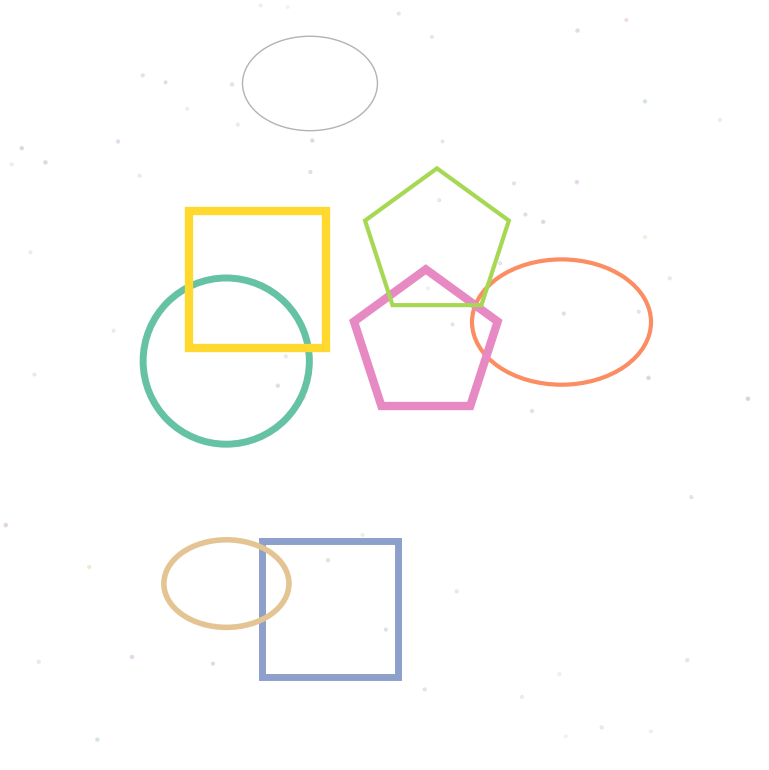[{"shape": "circle", "thickness": 2.5, "radius": 0.54, "center": [0.294, 0.531]}, {"shape": "oval", "thickness": 1.5, "radius": 0.58, "center": [0.729, 0.582]}, {"shape": "square", "thickness": 2.5, "radius": 0.44, "center": [0.429, 0.209]}, {"shape": "pentagon", "thickness": 3, "radius": 0.49, "center": [0.553, 0.552]}, {"shape": "pentagon", "thickness": 1.5, "radius": 0.49, "center": [0.567, 0.683]}, {"shape": "square", "thickness": 3, "radius": 0.45, "center": [0.335, 0.637]}, {"shape": "oval", "thickness": 2, "radius": 0.41, "center": [0.294, 0.242]}, {"shape": "oval", "thickness": 0.5, "radius": 0.44, "center": [0.403, 0.892]}]